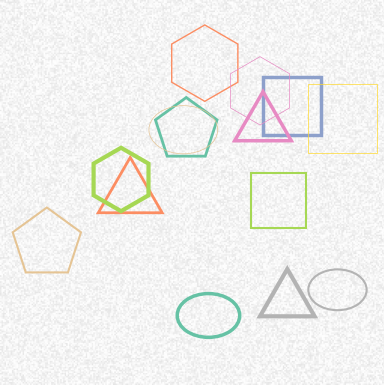[{"shape": "pentagon", "thickness": 2, "radius": 0.42, "center": [0.484, 0.663]}, {"shape": "oval", "thickness": 2.5, "radius": 0.41, "center": [0.541, 0.181]}, {"shape": "triangle", "thickness": 2, "radius": 0.48, "center": [0.338, 0.495]}, {"shape": "hexagon", "thickness": 1, "radius": 0.5, "center": [0.532, 0.836]}, {"shape": "square", "thickness": 2.5, "radius": 0.38, "center": [0.758, 0.724]}, {"shape": "triangle", "thickness": 2.5, "radius": 0.42, "center": [0.683, 0.677]}, {"shape": "hexagon", "thickness": 0.5, "radius": 0.44, "center": [0.675, 0.764]}, {"shape": "hexagon", "thickness": 3, "radius": 0.41, "center": [0.314, 0.534]}, {"shape": "square", "thickness": 1.5, "radius": 0.36, "center": [0.724, 0.479]}, {"shape": "square", "thickness": 0.5, "radius": 0.45, "center": [0.889, 0.691]}, {"shape": "pentagon", "thickness": 1.5, "radius": 0.47, "center": [0.122, 0.368]}, {"shape": "oval", "thickness": 0.5, "radius": 0.45, "center": [0.476, 0.663]}, {"shape": "triangle", "thickness": 3, "radius": 0.41, "center": [0.746, 0.219]}, {"shape": "oval", "thickness": 1.5, "radius": 0.38, "center": [0.877, 0.247]}]